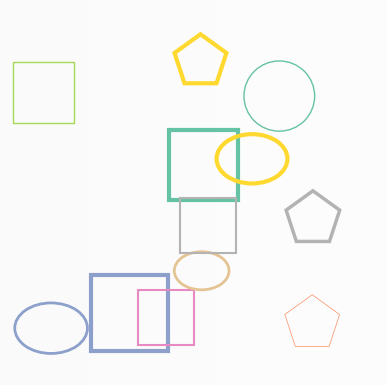[{"shape": "circle", "thickness": 1, "radius": 0.46, "center": [0.721, 0.75]}, {"shape": "square", "thickness": 3, "radius": 0.45, "center": [0.525, 0.572]}, {"shape": "pentagon", "thickness": 0.5, "radius": 0.37, "center": [0.806, 0.16]}, {"shape": "oval", "thickness": 2, "radius": 0.47, "center": [0.132, 0.148]}, {"shape": "square", "thickness": 3, "radius": 0.49, "center": [0.334, 0.188]}, {"shape": "square", "thickness": 1.5, "radius": 0.36, "center": [0.428, 0.175]}, {"shape": "square", "thickness": 1, "radius": 0.39, "center": [0.112, 0.759]}, {"shape": "oval", "thickness": 3, "radius": 0.46, "center": [0.65, 0.588]}, {"shape": "pentagon", "thickness": 3, "radius": 0.35, "center": [0.517, 0.841]}, {"shape": "oval", "thickness": 2, "radius": 0.35, "center": [0.52, 0.297]}, {"shape": "pentagon", "thickness": 2.5, "radius": 0.36, "center": [0.808, 0.432]}, {"shape": "square", "thickness": 1.5, "radius": 0.36, "center": [0.537, 0.414]}]